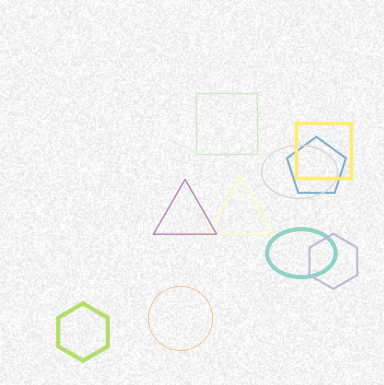[{"shape": "oval", "thickness": 3, "radius": 0.45, "center": [0.783, 0.342]}, {"shape": "triangle", "thickness": 1, "radius": 0.5, "center": [0.624, 0.441]}, {"shape": "hexagon", "thickness": 1.5, "radius": 0.36, "center": [0.866, 0.321]}, {"shape": "pentagon", "thickness": 1.5, "radius": 0.4, "center": [0.822, 0.564]}, {"shape": "circle", "thickness": 0.5, "radius": 0.42, "center": [0.469, 0.173]}, {"shape": "hexagon", "thickness": 3, "radius": 0.37, "center": [0.216, 0.137]}, {"shape": "oval", "thickness": 1, "radius": 0.49, "center": [0.778, 0.554]}, {"shape": "triangle", "thickness": 1, "radius": 0.47, "center": [0.481, 0.439]}, {"shape": "square", "thickness": 1, "radius": 0.4, "center": [0.589, 0.679]}, {"shape": "square", "thickness": 2.5, "radius": 0.36, "center": [0.84, 0.61]}]